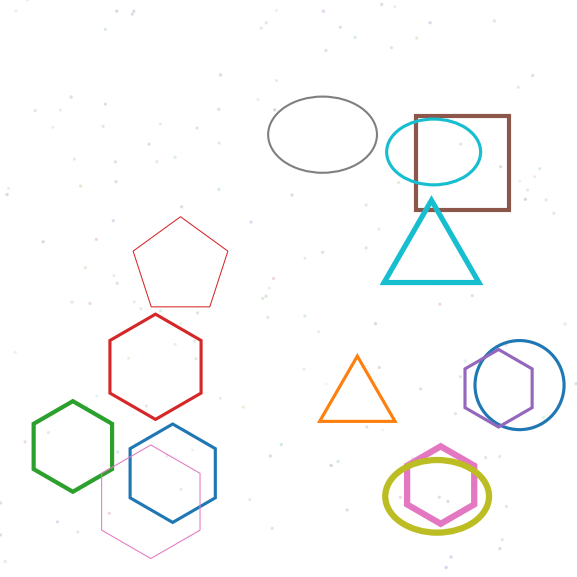[{"shape": "circle", "thickness": 1.5, "radius": 0.39, "center": [0.9, 0.332]}, {"shape": "hexagon", "thickness": 1.5, "radius": 0.43, "center": [0.299, 0.18]}, {"shape": "triangle", "thickness": 1.5, "radius": 0.38, "center": [0.619, 0.307]}, {"shape": "hexagon", "thickness": 2, "radius": 0.39, "center": [0.126, 0.226]}, {"shape": "pentagon", "thickness": 0.5, "radius": 0.43, "center": [0.313, 0.538]}, {"shape": "hexagon", "thickness": 1.5, "radius": 0.46, "center": [0.269, 0.364]}, {"shape": "hexagon", "thickness": 1.5, "radius": 0.34, "center": [0.863, 0.327]}, {"shape": "square", "thickness": 2, "radius": 0.41, "center": [0.801, 0.717]}, {"shape": "hexagon", "thickness": 3, "radius": 0.34, "center": [0.763, 0.159]}, {"shape": "hexagon", "thickness": 0.5, "radius": 0.49, "center": [0.261, 0.13]}, {"shape": "oval", "thickness": 1, "radius": 0.47, "center": [0.559, 0.766]}, {"shape": "oval", "thickness": 3, "radius": 0.45, "center": [0.757, 0.14]}, {"shape": "triangle", "thickness": 2.5, "radius": 0.47, "center": [0.747, 0.557]}, {"shape": "oval", "thickness": 1.5, "radius": 0.41, "center": [0.751, 0.736]}]